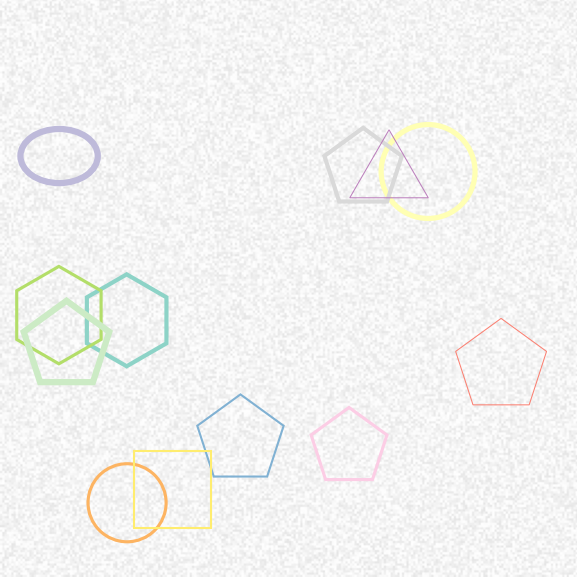[{"shape": "hexagon", "thickness": 2, "radius": 0.4, "center": [0.219, 0.444]}, {"shape": "circle", "thickness": 2.5, "radius": 0.41, "center": [0.741, 0.702]}, {"shape": "oval", "thickness": 3, "radius": 0.33, "center": [0.102, 0.729]}, {"shape": "pentagon", "thickness": 0.5, "radius": 0.41, "center": [0.868, 0.365]}, {"shape": "pentagon", "thickness": 1, "radius": 0.39, "center": [0.416, 0.238]}, {"shape": "circle", "thickness": 1.5, "radius": 0.34, "center": [0.22, 0.129]}, {"shape": "hexagon", "thickness": 1.5, "radius": 0.42, "center": [0.102, 0.454]}, {"shape": "pentagon", "thickness": 1.5, "radius": 0.35, "center": [0.604, 0.225]}, {"shape": "pentagon", "thickness": 2, "radius": 0.35, "center": [0.629, 0.707]}, {"shape": "triangle", "thickness": 0.5, "radius": 0.39, "center": [0.674, 0.696]}, {"shape": "pentagon", "thickness": 3, "radius": 0.39, "center": [0.115, 0.4]}, {"shape": "square", "thickness": 1, "radius": 0.33, "center": [0.299, 0.152]}]